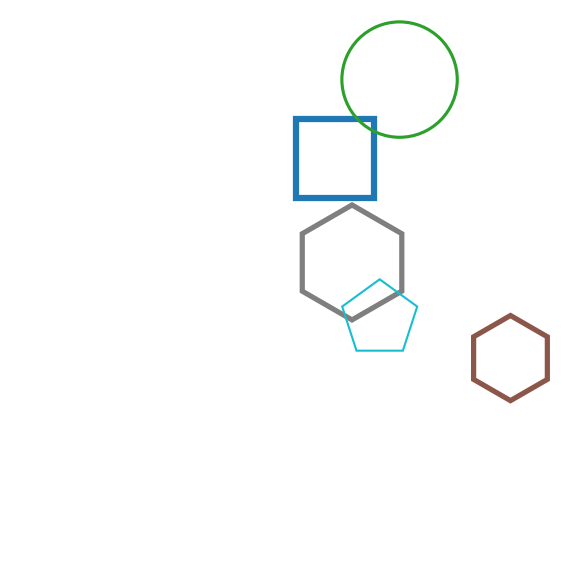[{"shape": "square", "thickness": 3, "radius": 0.34, "center": [0.58, 0.725]}, {"shape": "circle", "thickness": 1.5, "radius": 0.5, "center": [0.692, 0.861]}, {"shape": "hexagon", "thickness": 2.5, "radius": 0.37, "center": [0.884, 0.379]}, {"shape": "hexagon", "thickness": 2.5, "radius": 0.5, "center": [0.61, 0.545]}, {"shape": "pentagon", "thickness": 1, "radius": 0.34, "center": [0.657, 0.447]}]